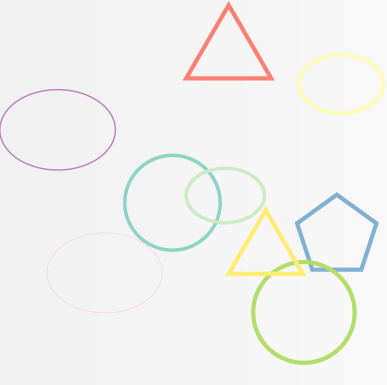[{"shape": "circle", "thickness": 2.5, "radius": 0.62, "center": [0.445, 0.473]}, {"shape": "oval", "thickness": 2.5, "radius": 0.54, "center": [0.881, 0.782]}, {"shape": "triangle", "thickness": 3, "radius": 0.63, "center": [0.59, 0.86]}, {"shape": "pentagon", "thickness": 3, "radius": 0.54, "center": [0.869, 0.387]}, {"shape": "circle", "thickness": 3, "radius": 0.65, "center": [0.784, 0.188]}, {"shape": "oval", "thickness": 0.5, "radius": 0.74, "center": [0.27, 0.291]}, {"shape": "oval", "thickness": 1, "radius": 0.75, "center": [0.149, 0.663]}, {"shape": "oval", "thickness": 2.5, "radius": 0.51, "center": [0.581, 0.492]}, {"shape": "triangle", "thickness": 3, "radius": 0.55, "center": [0.686, 0.344]}]